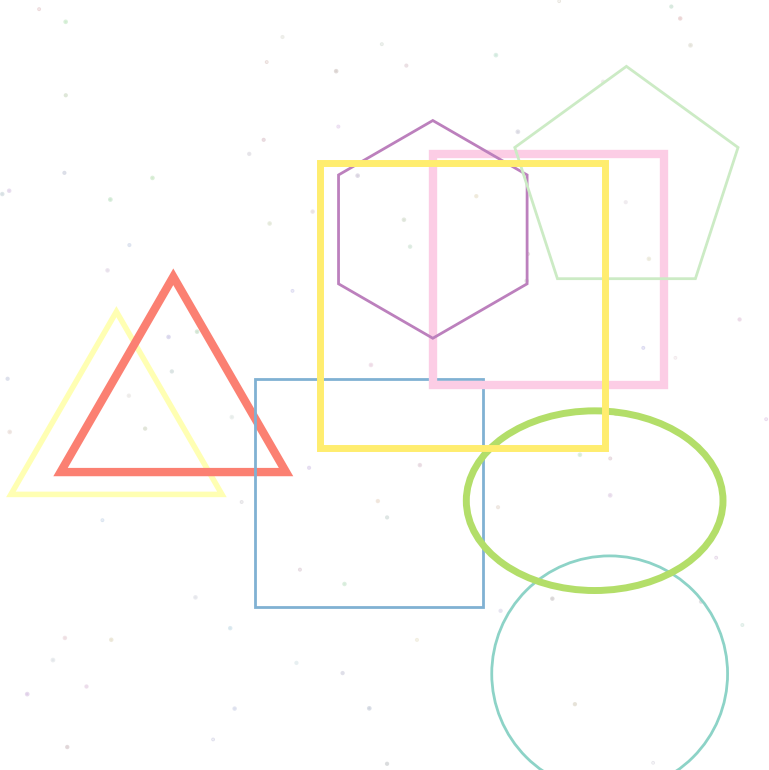[{"shape": "circle", "thickness": 1, "radius": 0.77, "center": [0.792, 0.125]}, {"shape": "triangle", "thickness": 2, "radius": 0.79, "center": [0.151, 0.437]}, {"shape": "triangle", "thickness": 3, "radius": 0.85, "center": [0.225, 0.471]}, {"shape": "square", "thickness": 1, "radius": 0.74, "center": [0.479, 0.359]}, {"shape": "oval", "thickness": 2.5, "radius": 0.83, "center": [0.772, 0.35]}, {"shape": "square", "thickness": 3, "radius": 0.75, "center": [0.712, 0.65]}, {"shape": "hexagon", "thickness": 1, "radius": 0.71, "center": [0.562, 0.702]}, {"shape": "pentagon", "thickness": 1, "radius": 0.76, "center": [0.814, 0.761]}, {"shape": "square", "thickness": 2.5, "radius": 0.93, "center": [0.601, 0.604]}]